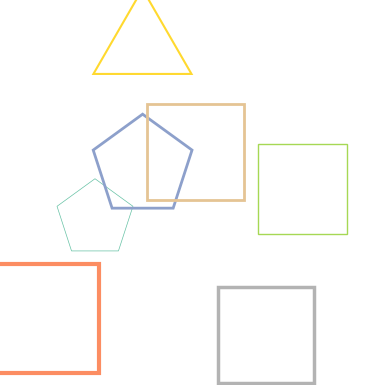[{"shape": "pentagon", "thickness": 0.5, "radius": 0.52, "center": [0.247, 0.432]}, {"shape": "square", "thickness": 3, "radius": 0.71, "center": [0.115, 0.172]}, {"shape": "pentagon", "thickness": 2, "radius": 0.67, "center": [0.37, 0.568]}, {"shape": "square", "thickness": 1, "radius": 0.58, "center": [0.786, 0.509]}, {"shape": "triangle", "thickness": 1.5, "radius": 0.74, "center": [0.37, 0.881]}, {"shape": "square", "thickness": 2, "radius": 0.62, "center": [0.508, 0.605]}, {"shape": "square", "thickness": 2.5, "radius": 0.62, "center": [0.691, 0.13]}]